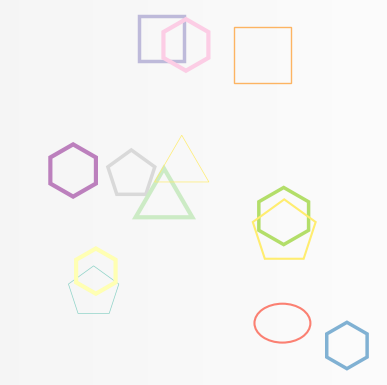[{"shape": "pentagon", "thickness": 0.5, "radius": 0.34, "center": [0.242, 0.241]}, {"shape": "hexagon", "thickness": 3, "radius": 0.29, "center": [0.247, 0.296]}, {"shape": "square", "thickness": 2.5, "radius": 0.29, "center": [0.416, 0.9]}, {"shape": "oval", "thickness": 1.5, "radius": 0.36, "center": [0.729, 0.161]}, {"shape": "hexagon", "thickness": 2.5, "radius": 0.3, "center": [0.895, 0.103]}, {"shape": "square", "thickness": 1, "radius": 0.37, "center": [0.679, 0.857]}, {"shape": "hexagon", "thickness": 2.5, "radius": 0.37, "center": [0.732, 0.439]}, {"shape": "hexagon", "thickness": 3, "radius": 0.33, "center": [0.48, 0.883]}, {"shape": "pentagon", "thickness": 2.5, "radius": 0.32, "center": [0.339, 0.547]}, {"shape": "hexagon", "thickness": 3, "radius": 0.34, "center": [0.189, 0.557]}, {"shape": "triangle", "thickness": 3, "radius": 0.42, "center": [0.423, 0.478]}, {"shape": "pentagon", "thickness": 1.5, "radius": 0.43, "center": [0.734, 0.397]}, {"shape": "triangle", "thickness": 0.5, "radius": 0.4, "center": [0.469, 0.568]}]